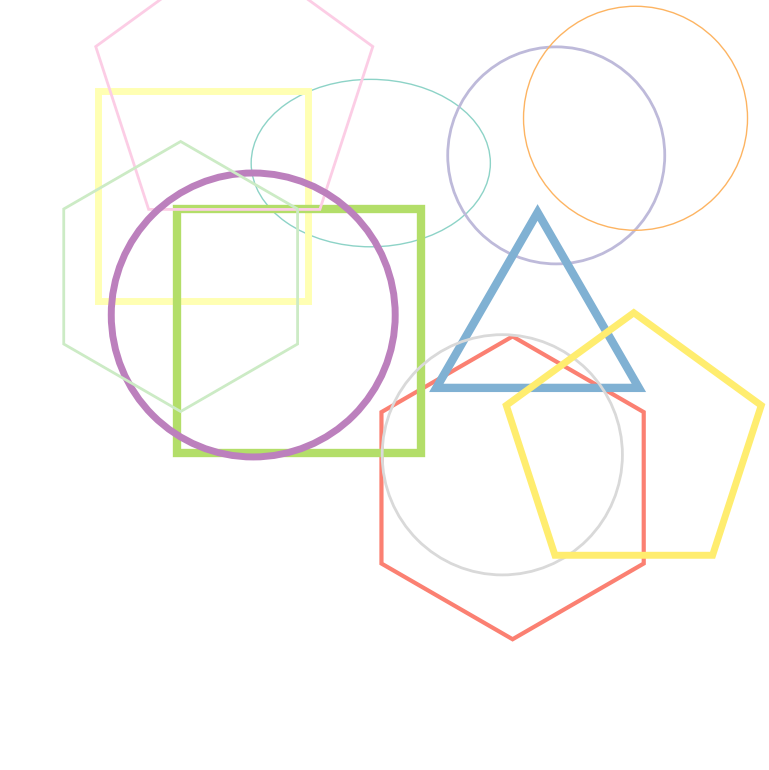[{"shape": "oval", "thickness": 0.5, "radius": 0.78, "center": [0.482, 0.788]}, {"shape": "square", "thickness": 2.5, "radius": 0.68, "center": [0.263, 0.745]}, {"shape": "circle", "thickness": 1, "radius": 0.7, "center": [0.722, 0.798]}, {"shape": "hexagon", "thickness": 1.5, "radius": 0.98, "center": [0.666, 0.366]}, {"shape": "triangle", "thickness": 3, "radius": 0.76, "center": [0.698, 0.572]}, {"shape": "circle", "thickness": 0.5, "radius": 0.73, "center": [0.825, 0.846]}, {"shape": "square", "thickness": 3, "radius": 0.79, "center": [0.388, 0.57]}, {"shape": "pentagon", "thickness": 1, "radius": 0.95, "center": [0.304, 0.881]}, {"shape": "circle", "thickness": 1, "radius": 0.78, "center": [0.652, 0.409]}, {"shape": "circle", "thickness": 2.5, "radius": 0.92, "center": [0.329, 0.591]}, {"shape": "hexagon", "thickness": 1, "radius": 0.88, "center": [0.235, 0.641]}, {"shape": "pentagon", "thickness": 2.5, "radius": 0.87, "center": [0.823, 0.42]}]